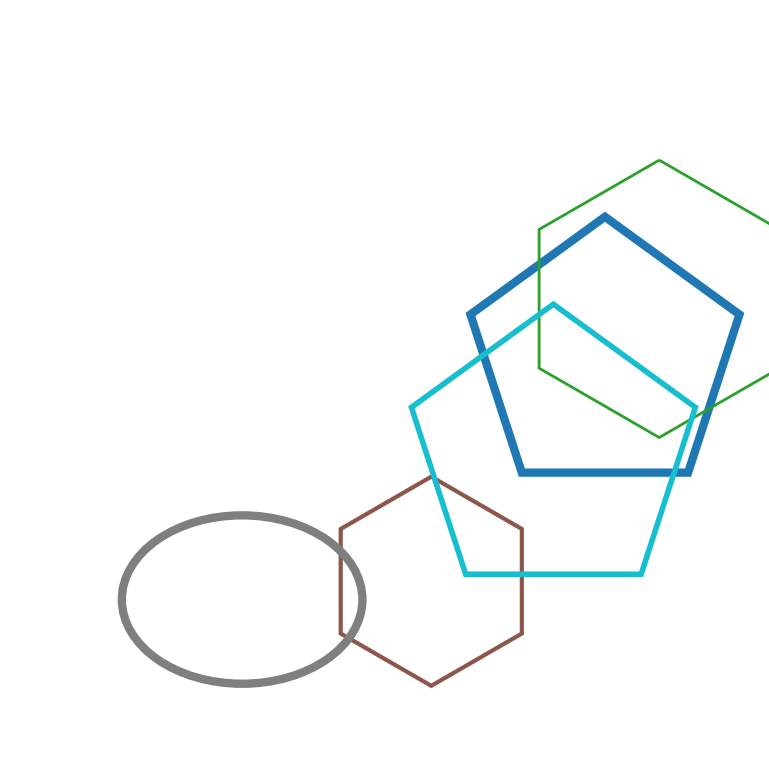[{"shape": "pentagon", "thickness": 3, "radius": 0.92, "center": [0.786, 0.535]}, {"shape": "hexagon", "thickness": 1, "radius": 0.9, "center": [0.856, 0.612]}, {"shape": "hexagon", "thickness": 1.5, "radius": 0.68, "center": [0.56, 0.245]}, {"shape": "oval", "thickness": 3, "radius": 0.78, "center": [0.314, 0.221]}, {"shape": "pentagon", "thickness": 2, "radius": 0.97, "center": [0.719, 0.411]}]